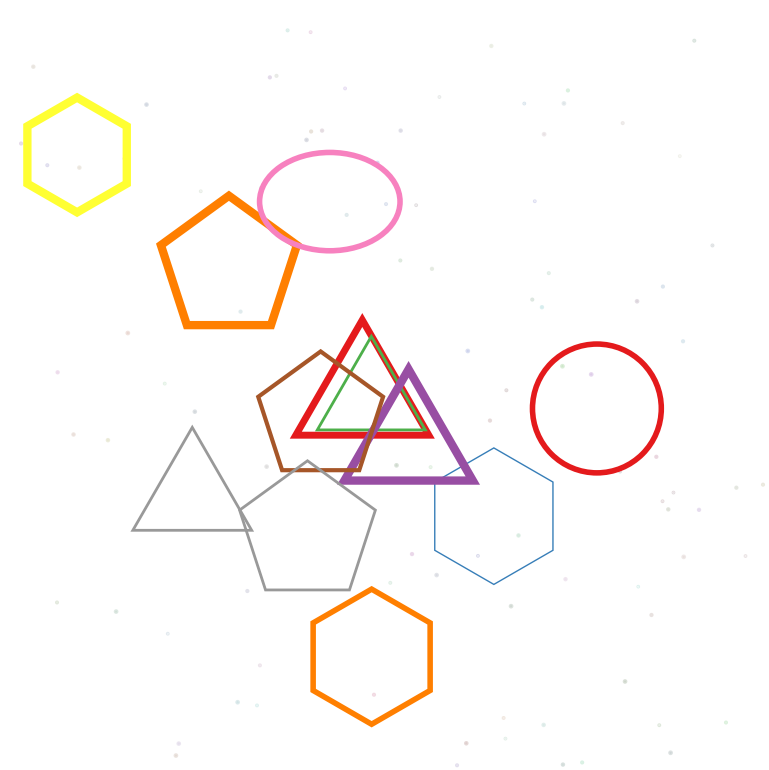[{"shape": "triangle", "thickness": 2.5, "radius": 0.5, "center": [0.471, 0.485]}, {"shape": "circle", "thickness": 2, "radius": 0.42, "center": [0.775, 0.47]}, {"shape": "hexagon", "thickness": 0.5, "radius": 0.44, "center": [0.641, 0.33]}, {"shape": "triangle", "thickness": 1, "radius": 0.4, "center": [0.482, 0.482]}, {"shape": "triangle", "thickness": 3, "radius": 0.48, "center": [0.531, 0.424]}, {"shape": "pentagon", "thickness": 3, "radius": 0.46, "center": [0.297, 0.653]}, {"shape": "hexagon", "thickness": 2, "radius": 0.44, "center": [0.483, 0.147]}, {"shape": "hexagon", "thickness": 3, "radius": 0.37, "center": [0.1, 0.799]}, {"shape": "pentagon", "thickness": 1.5, "radius": 0.43, "center": [0.416, 0.458]}, {"shape": "oval", "thickness": 2, "radius": 0.46, "center": [0.428, 0.738]}, {"shape": "pentagon", "thickness": 1, "radius": 0.46, "center": [0.399, 0.309]}, {"shape": "triangle", "thickness": 1, "radius": 0.45, "center": [0.25, 0.356]}]